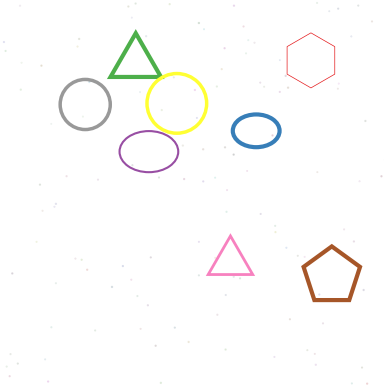[{"shape": "hexagon", "thickness": 0.5, "radius": 0.36, "center": [0.808, 0.843]}, {"shape": "oval", "thickness": 3, "radius": 0.3, "center": [0.665, 0.66]}, {"shape": "triangle", "thickness": 3, "radius": 0.38, "center": [0.353, 0.838]}, {"shape": "oval", "thickness": 1.5, "radius": 0.38, "center": [0.387, 0.606]}, {"shape": "circle", "thickness": 2.5, "radius": 0.39, "center": [0.459, 0.731]}, {"shape": "pentagon", "thickness": 3, "radius": 0.39, "center": [0.862, 0.283]}, {"shape": "triangle", "thickness": 2, "radius": 0.33, "center": [0.599, 0.32]}, {"shape": "circle", "thickness": 2.5, "radius": 0.33, "center": [0.221, 0.729]}]